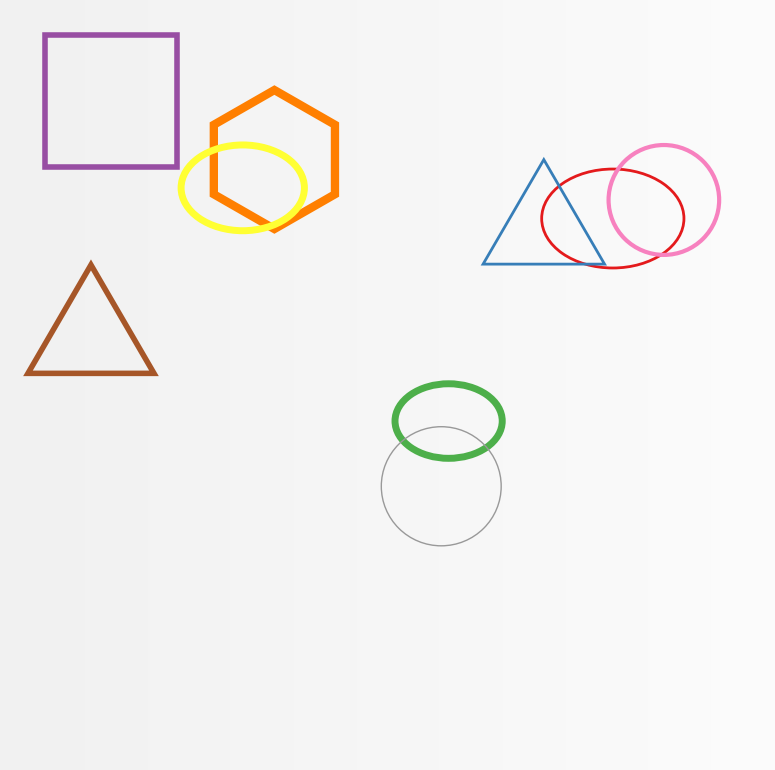[{"shape": "oval", "thickness": 1, "radius": 0.46, "center": [0.791, 0.716]}, {"shape": "triangle", "thickness": 1, "radius": 0.45, "center": [0.702, 0.702]}, {"shape": "oval", "thickness": 2.5, "radius": 0.35, "center": [0.579, 0.453]}, {"shape": "square", "thickness": 2, "radius": 0.43, "center": [0.143, 0.869]}, {"shape": "hexagon", "thickness": 3, "radius": 0.45, "center": [0.354, 0.793]}, {"shape": "oval", "thickness": 2.5, "radius": 0.4, "center": [0.313, 0.756]}, {"shape": "triangle", "thickness": 2, "radius": 0.47, "center": [0.117, 0.562]}, {"shape": "circle", "thickness": 1.5, "radius": 0.36, "center": [0.857, 0.74]}, {"shape": "circle", "thickness": 0.5, "radius": 0.39, "center": [0.569, 0.368]}]